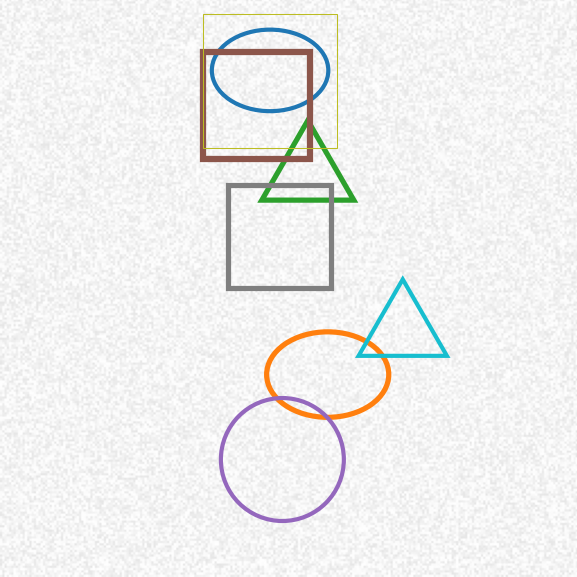[{"shape": "oval", "thickness": 2, "radius": 0.5, "center": [0.468, 0.877]}, {"shape": "oval", "thickness": 2.5, "radius": 0.53, "center": [0.567, 0.351]}, {"shape": "triangle", "thickness": 2.5, "radius": 0.46, "center": [0.533, 0.699]}, {"shape": "circle", "thickness": 2, "radius": 0.53, "center": [0.489, 0.203]}, {"shape": "square", "thickness": 3, "radius": 0.46, "center": [0.444, 0.816]}, {"shape": "square", "thickness": 2.5, "radius": 0.44, "center": [0.484, 0.589]}, {"shape": "square", "thickness": 0.5, "radius": 0.58, "center": [0.468, 0.859]}, {"shape": "triangle", "thickness": 2, "radius": 0.44, "center": [0.697, 0.427]}]